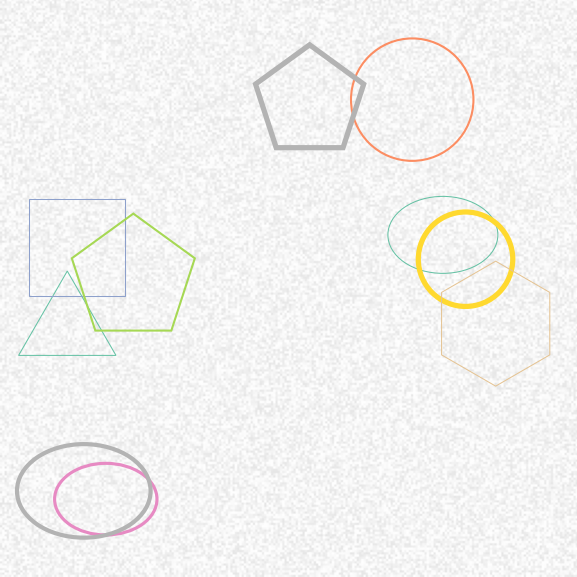[{"shape": "oval", "thickness": 0.5, "radius": 0.48, "center": [0.767, 0.592]}, {"shape": "triangle", "thickness": 0.5, "radius": 0.49, "center": [0.116, 0.432]}, {"shape": "circle", "thickness": 1, "radius": 0.53, "center": [0.714, 0.827]}, {"shape": "square", "thickness": 0.5, "radius": 0.42, "center": [0.133, 0.57]}, {"shape": "oval", "thickness": 1.5, "radius": 0.44, "center": [0.183, 0.135]}, {"shape": "pentagon", "thickness": 1, "radius": 0.56, "center": [0.231, 0.517]}, {"shape": "circle", "thickness": 2.5, "radius": 0.41, "center": [0.806, 0.55]}, {"shape": "hexagon", "thickness": 0.5, "radius": 0.54, "center": [0.858, 0.439]}, {"shape": "oval", "thickness": 2, "radius": 0.58, "center": [0.145, 0.149]}, {"shape": "pentagon", "thickness": 2.5, "radius": 0.49, "center": [0.536, 0.823]}]